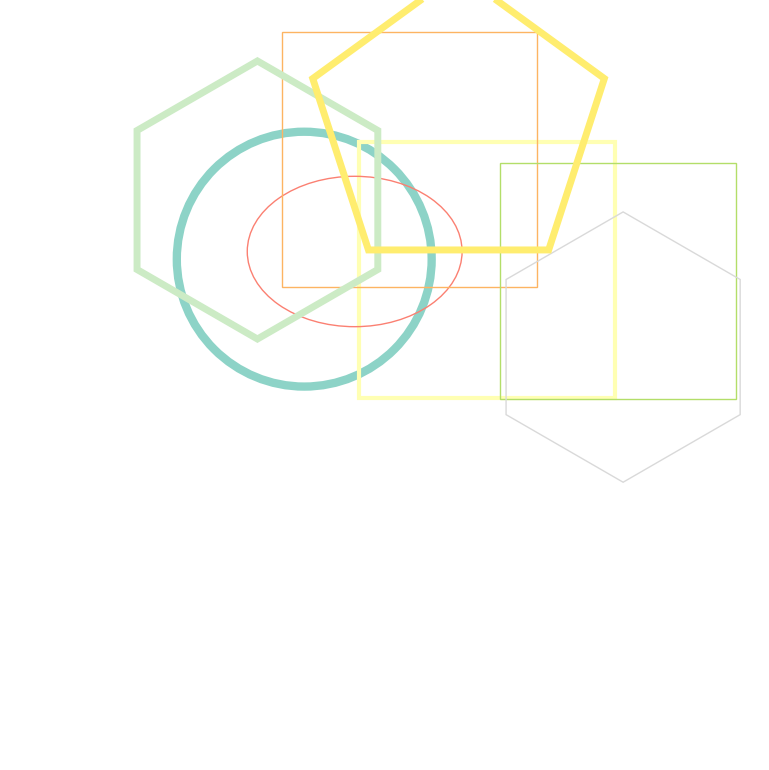[{"shape": "circle", "thickness": 3, "radius": 0.83, "center": [0.395, 0.663]}, {"shape": "square", "thickness": 1.5, "radius": 0.83, "center": [0.632, 0.65]}, {"shape": "oval", "thickness": 0.5, "radius": 0.7, "center": [0.461, 0.673]}, {"shape": "square", "thickness": 0.5, "radius": 0.83, "center": [0.531, 0.793]}, {"shape": "square", "thickness": 0.5, "radius": 0.77, "center": [0.803, 0.635]}, {"shape": "hexagon", "thickness": 0.5, "radius": 0.88, "center": [0.809, 0.549]}, {"shape": "hexagon", "thickness": 2.5, "radius": 0.9, "center": [0.334, 0.74]}, {"shape": "pentagon", "thickness": 2.5, "radius": 1.0, "center": [0.596, 0.836]}]